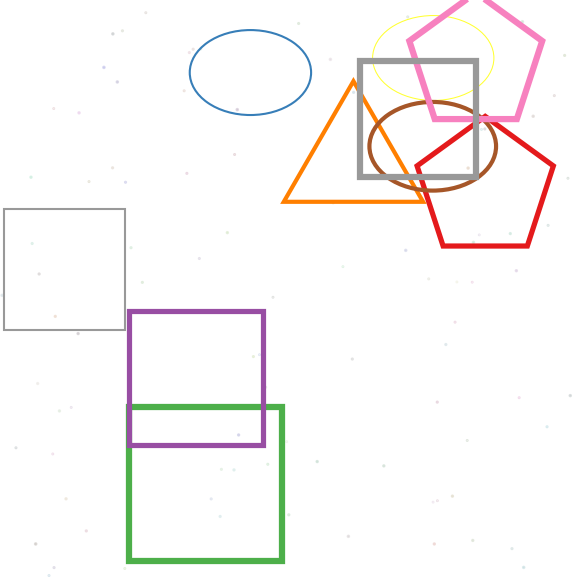[{"shape": "pentagon", "thickness": 2.5, "radius": 0.62, "center": [0.84, 0.674]}, {"shape": "oval", "thickness": 1, "radius": 0.53, "center": [0.434, 0.874]}, {"shape": "square", "thickness": 3, "radius": 0.67, "center": [0.356, 0.161]}, {"shape": "square", "thickness": 2.5, "radius": 0.58, "center": [0.339, 0.344]}, {"shape": "triangle", "thickness": 2, "radius": 0.7, "center": [0.612, 0.719]}, {"shape": "oval", "thickness": 0.5, "radius": 0.53, "center": [0.75, 0.899]}, {"shape": "oval", "thickness": 2, "radius": 0.55, "center": [0.749, 0.746]}, {"shape": "pentagon", "thickness": 3, "radius": 0.6, "center": [0.824, 0.891]}, {"shape": "square", "thickness": 3, "radius": 0.5, "center": [0.724, 0.793]}, {"shape": "square", "thickness": 1, "radius": 0.52, "center": [0.112, 0.533]}]